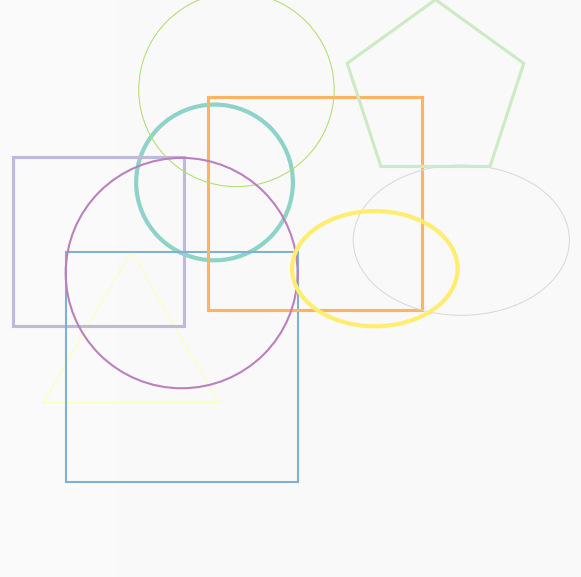[{"shape": "circle", "thickness": 2, "radius": 0.67, "center": [0.369, 0.683]}, {"shape": "triangle", "thickness": 0.5, "radius": 0.87, "center": [0.226, 0.389]}, {"shape": "square", "thickness": 1.5, "radius": 0.74, "center": [0.17, 0.581]}, {"shape": "square", "thickness": 1, "radius": 0.99, "center": [0.313, 0.363]}, {"shape": "square", "thickness": 1.5, "radius": 0.92, "center": [0.542, 0.648]}, {"shape": "circle", "thickness": 0.5, "radius": 0.84, "center": [0.407, 0.844]}, {"shape": "oval", "thickness": 0.5, "radius": 0.93, "center": [0.794, 0.583]}, {"shape": "circle", "thickness": 1, "radius": 1.0, "center": [0.312, 0.526]}, {"shape": "pentagon", "thickness": 1.5, "radius": 0.8, "center": [0.749, 0.84]}, {"shape": "oval", "thickness": 2, "radius": 0.71, "center": [0.645, 0.534]}]